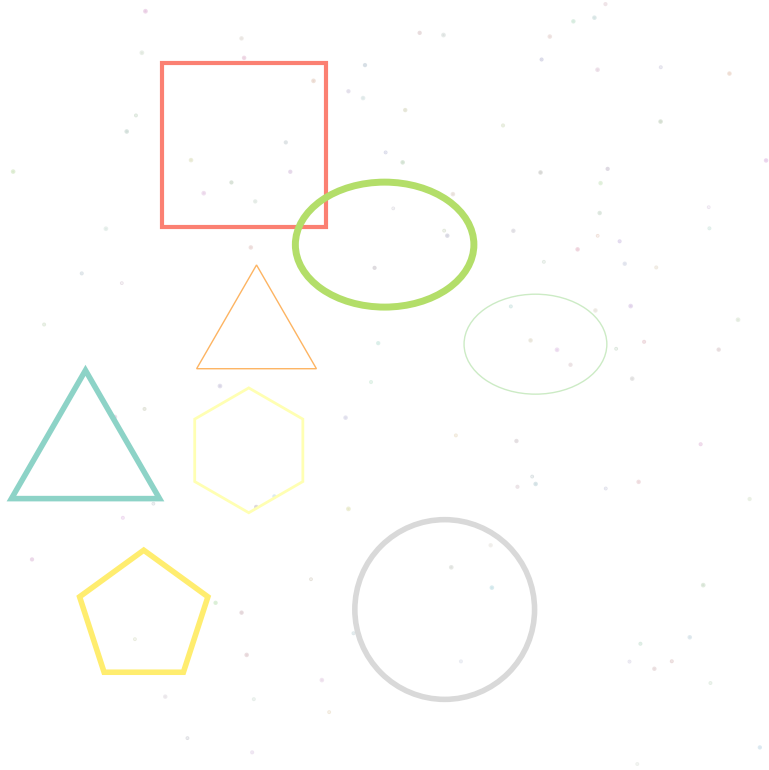[{"shape": "triangle", "thickness": 2, "radius": 0.56, "center": [0.111, 0.408]}, {"shape": "hexagon", "thickness": 1, "radius": 0.41, "center": [0.323, 0.415]}, {"shape": "square", "thickness": 1.5, "radius": 0.53, "center": [0.317, 0.812]}, {"shape": "triangle", "thickness": 0.5, "radius": 0.45, "center": [0.333, 0.566]}, {"shape": "oval", "thickness": 2.5, "radius": 0.58, "center": [0.5, 0.682]}, {"shape": "circle", "thickness": 2, "radius": 0.58, "center": [0.578, 0.208]}, {"shape": "oval", "thickness": 0.5, "radius": 0.46, "center": [0.695, 0.553]}, {"shape": "pentagon", "thickness": 2, "radius": 0.44, "center": [0.187, 0.198]}]